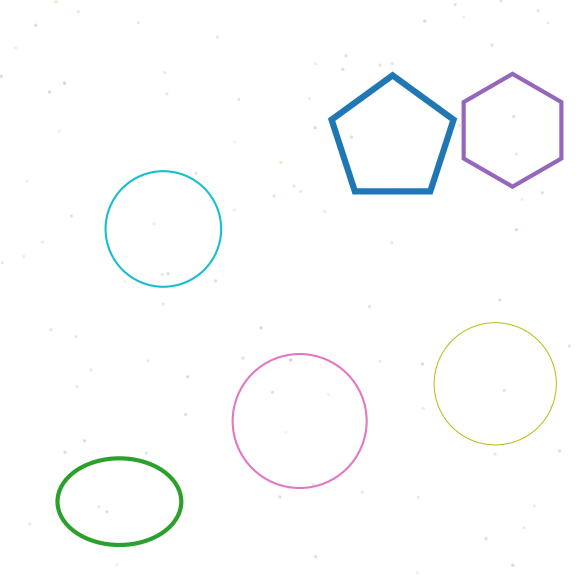[{"shape": "pentagon", "thickness": 3, "radius": 0.56, "center": [0.68, 0.758]}, {"shape": "oval", "thickness": 2, "radius": 0.54, "center": [0.207, 0.13]}, {"shape": "hexagon", "thickness": 2, "radius": 0.49, "center": [0.887, 0.774]}, {"shape": "circle", "thickness": 1, "radius": 0.58, "center": [0.519, 0.27]}, {"shape": "circle", "thickness": 0.5, "radius": 0.53, "center": [0.858, 0.335]}, {"shape": "circle", "thickness": 1, "radius": 0.5, "center": [0.283, 0.603]}]